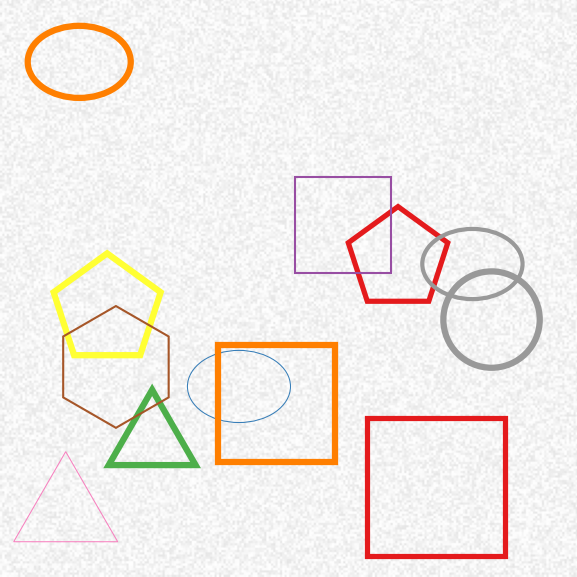[{"shape": "square", "thickness": 2.5, "radius": 0.6, "center": [0.755, 0.157]}, {"shape": "pentagon", "thickness": 2.5, "radius": 0.45, "center": [0.689, 0.551]}, {"shape": "oval", "thickness": 0.5, "radius": 0.45, "center": [0.414, 0.33]}, {"shape": "triangle", "thickness": 3, "radius": 0.43, "center": [0.263, 0.237]}, {"shape": "square", "thickness": 1, "radius": 0.42, "center": [0.594, 0.61]}, {"shape": "oval", "thickness": 3, "radius": 0.45, "center": [0.137, 0.892]}, {"shape": "square", "thickness": 3, "radius": 0.51, "center": [0.479, 0.301]}, {"shape": "pentagon", "thickness": 3, "radius": 0.49, "center": [0.186, 0.463]}, {"shape": "hexagon", "thickness": 1, "radius": 0.53, "center": [0.201, 0.364]}, {"shape": "triangle", "thickness": 0.5, "radius": 0.52, "center": [0.114, 0.113]}, {"shape": "circle", "thickness": 3, "radius": 0.42, "center": [0.851, 0.446]}, {"shape": "oval", "thickness": 2, "radius": 0.43, "center": [0.818, 0.542]}]